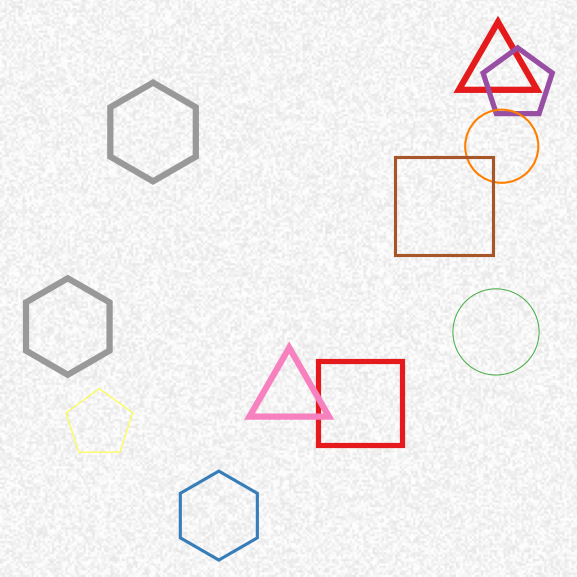[{"shape": "triangle", "thickness": 3, "radius": 0.39, "center": [0.862, 0.883]}, {"shape": "square", "thickness": 2.5, "radius": 0.36, "center": [0.623, 0.302]}, {"shape": "hexagon", "thickness": 1.5, "radius": 0.39, "center": [0.379, 0.106]}, {"shape": "circle", "thickness": 0.5, "radius": 0.37, "center": [0.859, 0.424]}, {"shape": "pentagon", "thickness": 2.5, "radius": 0.31, "center": [0.896, 0.853]}, {"shape": "circle", "thickness": 1, "radius": 0.32, "center": [0.869, 0.746]}, {"shape": "pentagon", "thickness": 0.5, "radius": 0.3, "center": [0.172, 0.265]}, {"shape": "square", "thickness": 1.5, "radius": 0.42, "center": [0.769, 0.642]}, {"shape": "triangle", "thickness": 3, "radius": 0.4, "center": [0.501, 0.317]}, {"shape": "hexagon", "thickness": 3, "radius": 0.43, "center": [0.265, 0.771]}, {"shape": "hexagon", "thickness": 3, "radius": 0.42, "center": [0.117, 0.434]}]